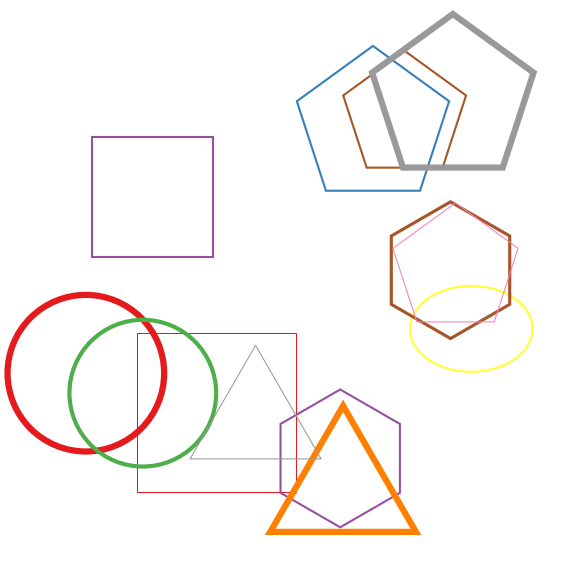[{"shape": "circle", "thickness": 3, "radius": 0.68, "center": [0.149, 0.353]}, {"shape": "square", "thickness": 0.5, "radius": 0.69, "center": [0.374, 0.285]}, {"shape": "pentagon", "thickness": 1, "radius": 0.69, "center": [0.646, 0.781]}, {"shape": "circle", "thickness": 2, "radius": 0.64, "center": [0.247, 0.318]}, {"shape": "square", "thickness": 1, "radius": 0.52, "center": [0.264, 0.658]}, {"shape": "hexagon", "thickness": 1, "radius": 0.6, "center": [0.589, 0.205]}, {"shape": "triangle", "thickness": 3, "radius": 0.73, "center": [0.594, 0.151]}, {"shape": "oval", "thickness": 1, "radius": 0.53, "center": [0.816, 0.43]}, {"shape": "hexagon", "thickness": 1.5, "radius": 0.59, "center": [0.78, 0.531]}, {"shape": "pentagon", "thickness": 1, "radius": 0.56, "center": [0.701, 0.799]}, {"shape": "pentagon", "thickness": 0.5, "radius": 0.57, "center": [0.789, 0.534]}, {"shape": "triangle", "thickness": 0.5, "radius": 0.66, "center": [0.443, 0.27]}, {"shape": "pentagon", "thickness": 3, "radius": 0.73, "center": [0.784, 0.828]}]